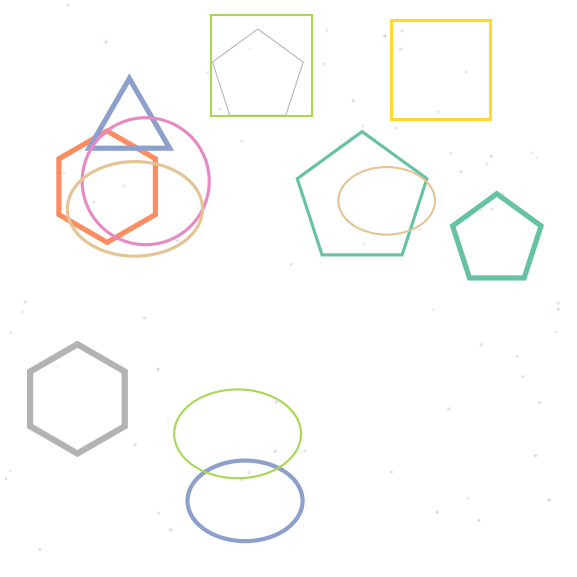[{"shape": "pentagon", "thickness": 2.5, "radius": 0.4, "center": [0.86, 0.583]}, {"shape": "pentagon", "thickness": 1.5, "radius": 0.59, "center": [0.627, 0.653]}, {"shape": "hexagon", "thickness": 2.5, "radius": 0.48, "center": [0.186, 0.676]}, {"shape": "oval", "thickness": 2, "radius": 0.5, "center": [0.424, 0.132]}, {"shape": "triangle", "thickness": 2.5, "radius": 0.4, "center": [0.224, 0.783]}, {"shape": "circle", "thickness": 1.5, "radius": 0.55, "center": [0.252, 0.685]}, {"shape": "oval", "thickness": 1, "radius": 0.55, "center": [0.411, 0.248]}, {"shape": "square", "thickness": 1, "radius": 0.44, "center": [0.452, 0.886]}, {"shape": "square", "thickness": 1.5, "radius": 0.43, "center": [0.763, 0.879]}, {"shape": "oval", "thickness": 1, "radius": 0.42, "center": [0.67, 0.651]}, {"shape": "oval", "thickness": 1.5, "radius": 0.59, "center": [0.234, 0.637]}, {"shape": "hexagon", "thickness": 3, "radius": 0.47, "center": [0.134, 0.308]}, {"shape": "pentagon", "thickness": 0.5, "radius": 0.41, "center": [0.446, 0.866]}]